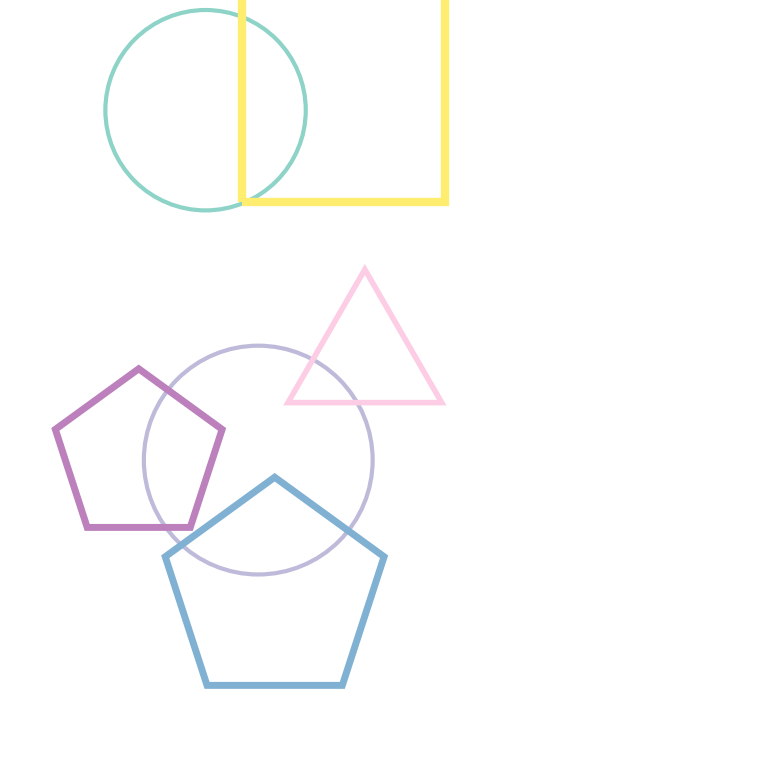[{"shape": "circle", "thickness": 1.5, "radius": 0.65, "center": [0.267, 0.857]}, {"shape": "circle", "thickness": 1.5, "radius": 0.74, "center": [0.335, 0.402]}, {"shape": "pentagon", "thickness": 2.5, "radius": 0.75, "center": [0.357, 0.231]}, {"shape": "triangle", "thickness": 2, "radius": 0.58, "center": [0.474, 0.535]}, {"shape": "pentagon", "thickness": 2.5, "radius": 0.57, "center": [0.18, 0.407]}, {"shape": "square", "thickness": 3, "radius": 0.66, "center": [0.446, 0.87]}]